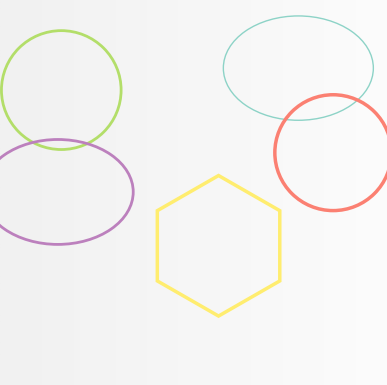[{"shape": "oval", "thickness": 1, "radius": 0.97, "center": [0.77, 0.823]}, {"shape": "circle", "thickness": 2.5, "radius": 0.75, "center": [0.86, 0.603]}, {"shape": "circle", "thickness": 2, "radius": 0.77, "center": [0.158, 0.766]}, {"shape": "oval", "thickness": 2, "radius": 0.97, "center": [0.149, 0.501]}, {"shape": "hexagon", "thickness": 2.5, "radius": 0.91, "center": [0.564, 0.362]}]